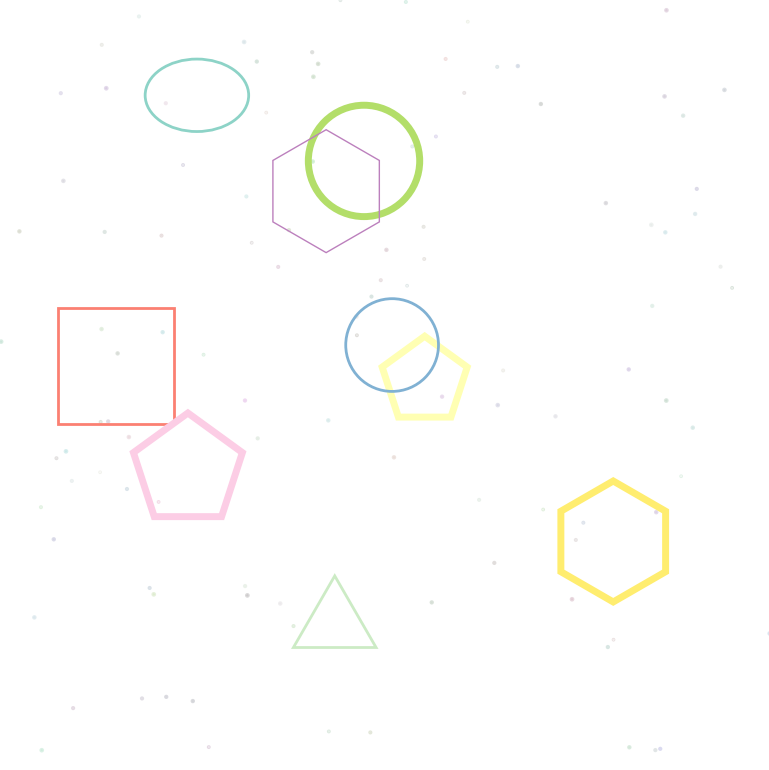[{"shape": "oval", "thickness": 1, "radius": 0.34, "center": [0.256, 0.876]}, {"shape": "pentagon", "thickness": 2.5, "radius": 0.29, "center": [0.552, 0.505]}, {"shape": "square", "thickness": 1, "radius": 0.37, "center": [0.15, 0.525]}, {"shape": "circle", "thickness": 1, "radius": 0.3, "center": [0.509, 0.552]}, {"shape": "circle", "thickness": 2.5, "radius": 0.36, "center": [0.473, 0.791]}, {"shape": "pentagon", "thickness": 2.5, "radius": 0.37, "center": [0.244, 0.389]}, {"shape": "hexagon", "thickness": 0.5, "radius": 0.4, "center": [0.424, 0.752]}, {"shape": "triangle", "thickness": 1, "radius": 0.31, "center": [0.435, 0.19]}, {"shape": "hexagon", "thickness": 2.5, "radius": 0.39, "center": [0.796, 0.297]}]